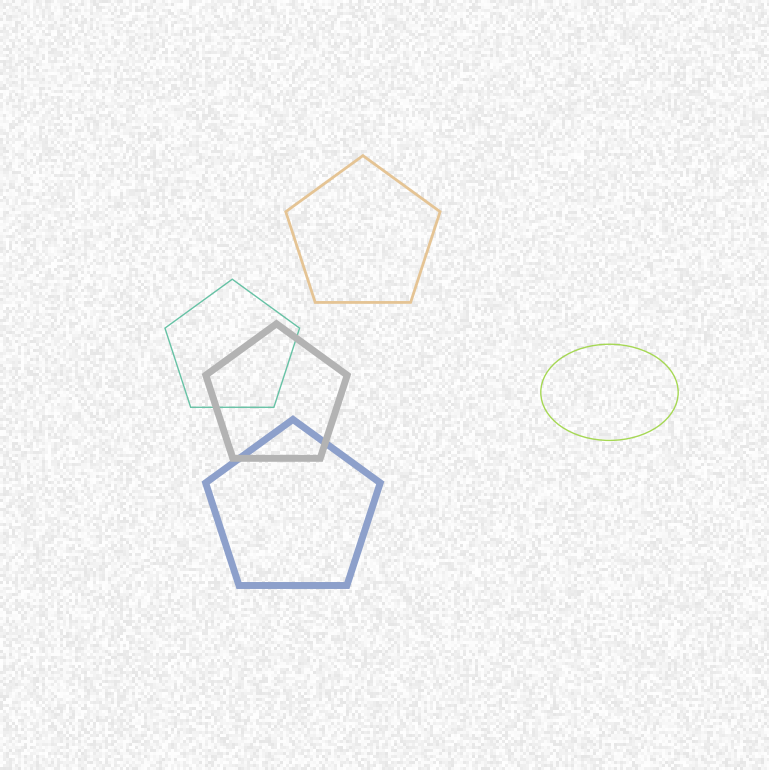[{"shape": "pentagon", "thickness": 0.5, "radius": 0.46, "center": [0.302, 0.545]}, {"shape": "pentagon", "thickness": 2.5, "radius": 0.6, "center": [0.38, 0.336]}, {"shape": "oval", "thickness": 0.5, "radius": 0.45, "center": [0.792, 0.49]}, {"shape": "pentagon", "thickness": 1, "radius": 0.53, "center": [0.471, 0.692]}, {"shape": "pentagon", "thickness": 2.5, "radius": 0.48, "center": [0.359, 0.483]}]